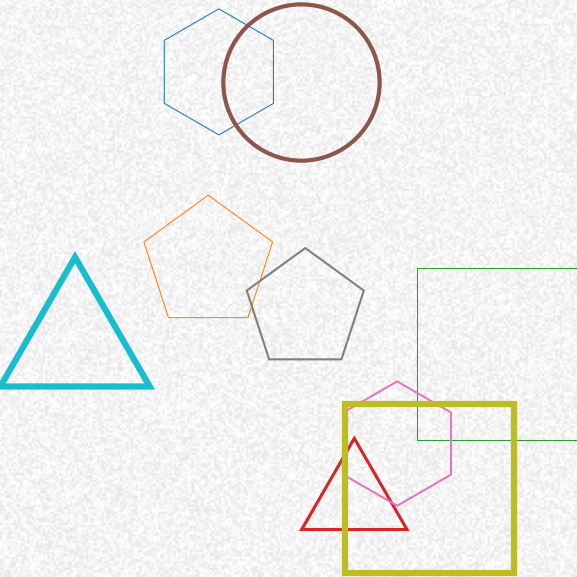[{"shape": "hexagon", "thickness": 0.5, "radius": 0.55, "center": [0.379, 0.875]}, {"shape": "pentagon", "thickness": 0.5, "radius": 0.59, "center": [0.361, 0.544]}, {"shape": "square", "thickness": 0.5, "radius": 0.74, "center": [0.871, 0.386]}, {"shape": "triangle", "thickness": 1.5, "radius": 0.53, "center": [0.614, 0.135]}, {"shape": "circle", "thickness": 2, "radius": 0.68, "center": [0.522, 0.856]}, {"shape": "hexagon", "thickness": 1, "radius": 0.54, "center": [0.688, 0.231]}, {"shape": "pentagon", "thickness": 1, "radius": 0.53, "center": [0.529, 0.463]}, {"shape": "square", "thickness": 3, "radius": 0.73, "center": [0.743, 0.153]}, {"shape": "triangle", "thickness": 3, "radius": 0.75, "center": [0.13, 0.405]}]